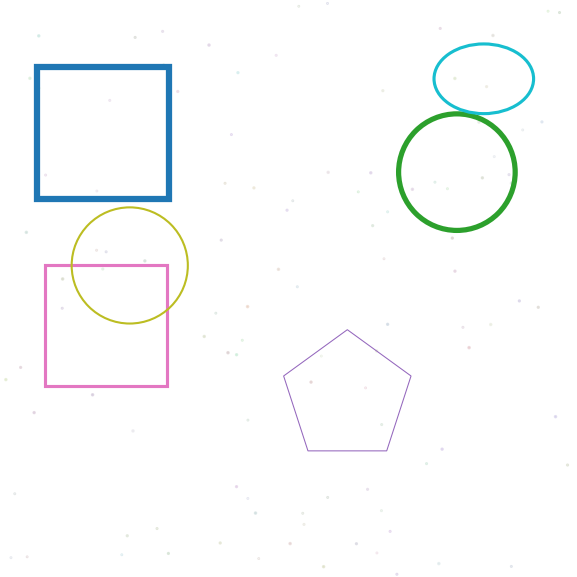[{"shape": "square", "thickness": 3, "radius": 0.57, "center": [0.178, 0.769]}, {"shape": "circle", "thickness": 2.5, "radius": 0.5, "center": [0.791, 0.701]}, {"shape": "pentagon", "thickness": 0.5, "radius": 0.58, "center": [0.601, 0.312]}, {"shape": "square", "thickness": 1.5, "radius": 0.53, "center": [0.183, 0.436]}, {"shape": "circle", "thickness": 1, "radius": 0.5, "center": [0.225, 0.539]}, {"shape": "oval", "thickness": 1.5, "radius": 0.43, "center": [0.838, 0.863]}]